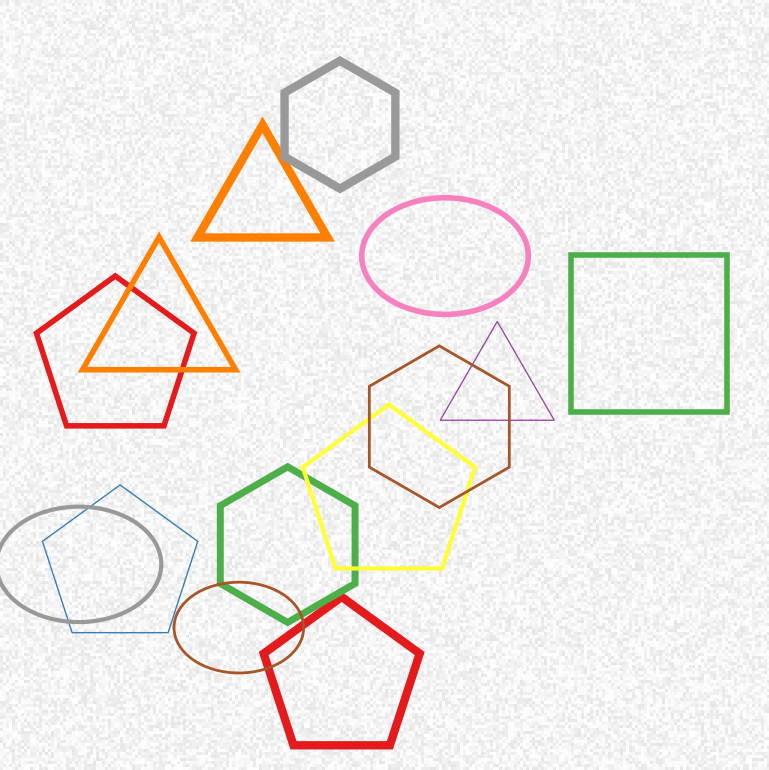[{"shape": "pentagon", "thickness": 3, "radius": 0.53, "center": [0.444, 0.118]}, {"shape": "pentagon", "thickness": 2, "radius": 0.54, "center": [0.15, 0.534]}, {"shape": "pentagon", "thickness": 0.5, "radius": 0.53, "center": [0.156, 0.264]}, {"shape": "hexagon", "thickness": 2.5, "radius": 0.51, "center": [0.374, 0.293]}, {"shape": "square", "thickness": 2, "radius": 0.51, "center": [0.843, 0.567]}, {"shape": "triangle", "thickness": 0.5, "radius": 0.43, "center": [0.646, 0.497]}, {"shape": "triangle", "thickness": 2, "radius": 0.57, "center": [0.207, 0.577]}, {"shape": "triangle", "thickness": 3, "radius": 0.49, "center": [0.341, 0.74]}, {"shape": "pentagon", "thickness": 1.5, "radius": 0.59, "center": [0.505, 0.357]}, {"shape": "oval", "thickness": 1, "radius": 0.42, "center": [0.31, 0.185]}, {"shape": "hexagon", "thickness": 1, "radius": 0.52, "center": [0.571, 0.446]}, {"shape": "oval", "thickness": 2, "radius": 0.54, "center": [0.578, 0.667]}, {"shape": "hexagon", "thickness": 3, "radius": 0.42, "center": [0.442, 0.838]}, {"shape": "oval", "thickness": 1.5, "radius": 0.54, "center": [0.102, 0.267]}]